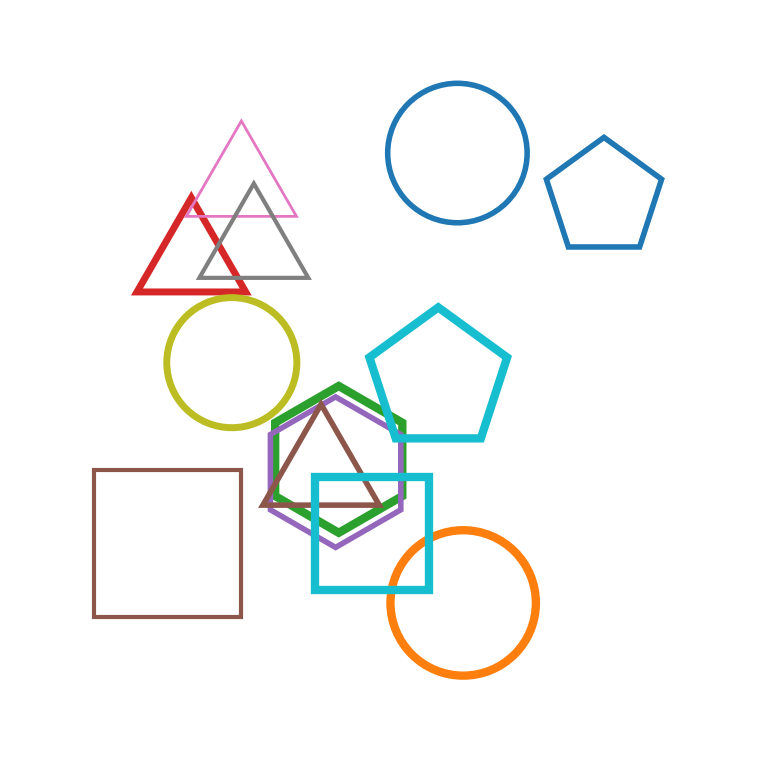[{"shape": "circle", "thickness": 2, "radius": 0.45, "center": [0.594, 0.801]}, {"shape": "pentagon", "thickness": 2, "radius": 0.39, "center": [0.784, 0.743]}, {"shape": "circle", "thickness": 3, "radius": 0.47, "center": [0.602, 0.217]}, {"shape": "hexagon", "thickness": 3, "radius": 0.48, "center": [0.44, 0.403]}, {"shape": "triangle", "thickness": 2.5, "radius": 0.41, "center": [0.248, 0.662]}, {"shape": "hexagon", "thickness": 2, "radius": 0.49, "center": [0.436, 0.387]}, {"shape": "square", "thickness": 1.5, "radius": 0.48, "center": [0.217, 0.294]}, {"shape": "triangle", "thickness": 2, "radius": 0.44, "center": [0.417, 0.388]}, {"shape": "triangle", "thickness": 1, "radius": 0.41, "center": [0.313, 0.76]}, {"shape": "triangle", "thickness": 1.5, "radius": 0.41, "center": [0.33, 0.68]}, {"shape": "circle", "thickness": 2.5, "radius": 0.42, "center": [0.301, 0.529]}, {"shape": "square", "thickness": 3, "radius": 0.37, "center": [0.483, 0.307]}, {"shape": "pentagon", "thickness": 3, "radius": 0.47, "center": [0.569, 0.507]}]